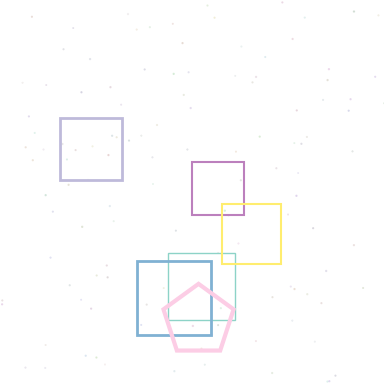[{"shape": "square", "thickness": 1, "radius": 0.43, "center": [0.523, 0.255]}, {"shape": "square", "thickness": 2, "radius": 0.4, "center": [0.235, 0.613]}, {"shape": "square", "thickness": 2, "radius": 0.48, "center": [0.452, 0.226]}, {"shape": "pentagon", "thickness": 3, "radius": 0.48, "center": [0.516, 0.167]}, {"shape": "square", "thickness": 1.5, "radius": 0.34, "center": [0.566, 0.51]}, {"shape": "square", "thickness": 1.5, "radius": 0.39, "center": [0.653, 0.392]}]